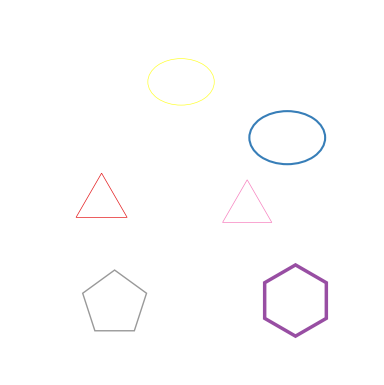[{"shape": "triangle", "thickness": 0.5, "radius": 0.38, "center": [0.264, 0.474]}, {"shape": "oval", "thickness": 1.5, "radius": 0.49, "center": [0.746, 0.642]}, {"shape": "hexagon", "thickness": 2.5, "radius": 0.46, "center": [0.768, 0.219]}, {"shape": "oval", "thickness": 0.5, "radius": 0.43, "center": [0.47, 0.787]}, {"shape": "triangle", "thickness": 0.5, "radius": 0.37, "center": [0.642, 0.459]}, {"shape": "pentagon", "thickness": 1, "radius": 0.44, "center": [0.298, 0.211]}]